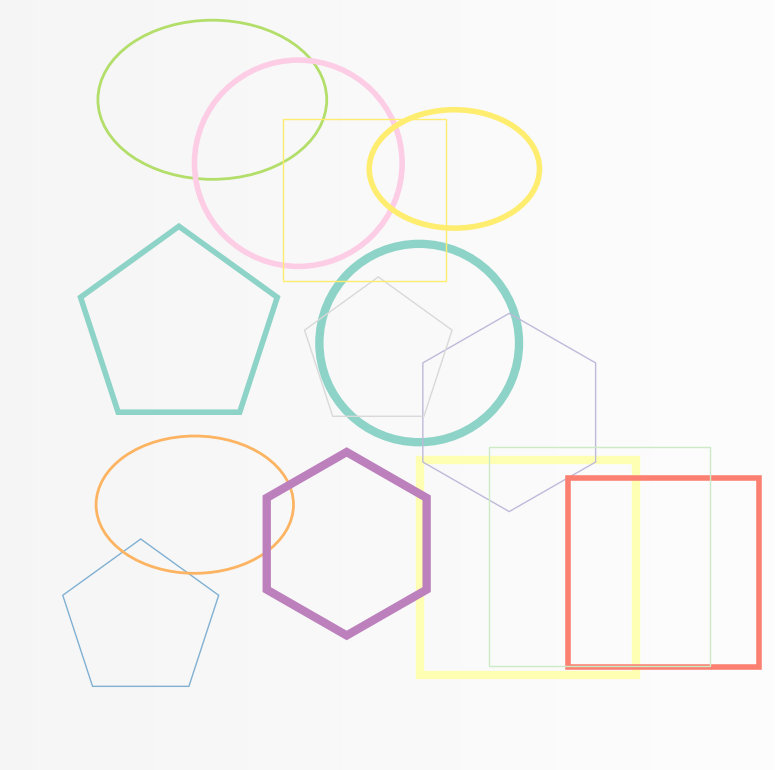[{"shape": "pentagon", "thickness": 2, "radius": 0.67, "center": [0.231, 0.573]}, {"shape": "circle", "thickness": 3, "radius": 0.64, "center": [0.541, 0.555]}, {"shape": "square", "thickness": 3, "radius": 0.7, "center": [0.682, 0.263]}, {"shape": "hexagon", "thickness": 0.5, "radius": 0.64, "center": [0.657, 0.464]}, {"shape": "square", "thickness": 2, "radius": 0.61, "center": [0.856, 0.257]}, {"shape": "pentagon", "thickness": 0.5, "radius": 0.53, "center": [0.182, 0.194]}, {"shape": "oval", "thickness": 1, "radius": 0.64, "center": [0.251, 0.345]}, {"shape": "oval", "thickness": 1, "radius": 0.74, "center": [0.274, 0.87]}, {"shape": "circle", "thickness": 2, "radius": 0.67, "center": [0.385, 0.788]}, {"shape": "pentagon", "thickness": 0.5, "radius": 0.5, "center": [0.488, 0.54]}, {"shape": "hexagon", "thickness": 3, "radius": 0.6, "center": [0.447, 0.294]}, {"shape": "square", "thickness": 0.5, "radius": 0.71, "center": [0.773, 0.277]}, {"shape": "square", "thickness": 0.5, "radius": 0.53, "center": [0.47, 0.74]}, {"shape": "oval", "thickness": 2, "radius": 0.55, "center": [0.586, 0.781]}]